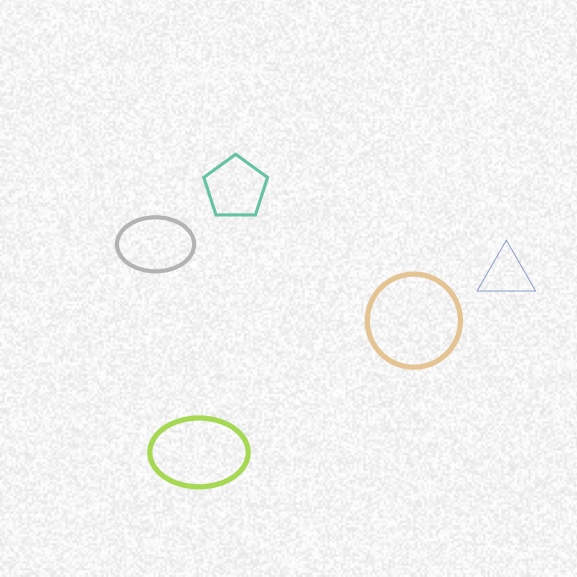[{"shape": "pentagon", "thickness": 1.5, "radius": 0.29, "center": [0.408, 0.674]}, {"shape": "triangle", "thickness": 0.5, "radius": 0.29, "center": [0.877, 0.525]}, {"shape": "oval", "thickness": 2.5, "radius": 0.43, "center": [0.345, 0.216]}, {"shape": "circle", "thickness": 2.5, "radius": 0.4, "center": [0.717, 0.444]}, {"shape": "oval", "thickness": 2, "radius": 0.33, "center": [0.269, 0.576]}]